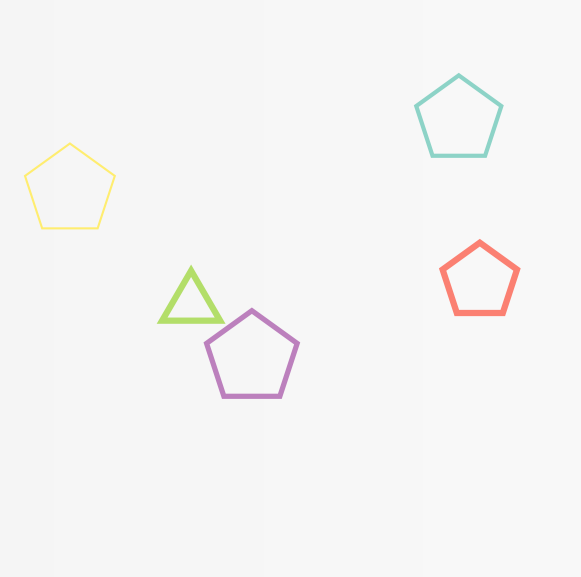[{"shape": "pentagon", "thickness": 2, "radius": 0.38, "center": [0.789, 0.792]}, {"shape": "pentagon", "thickness": 3, "radius": 0.34, "center": [0.825, 0.512]}, {"shape": "triangle", "thickness": 3, "radius": 0.29, "center": [0.329, 0.473]}, {"shape": "pentagon", "thickness": 2.5, "radius": 0.41, "center": [0.433, 0.379]}, {"shape": "pentagon", "thickness": 1, "radius": 0.41, "center": [0.12, 0.669]}]